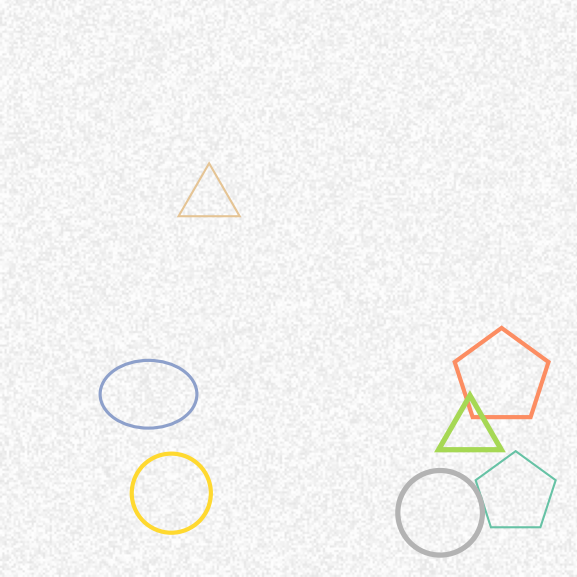[{"shape": "pentagon", "thickness": 1, "radius": 0.36, "center": [0.893, 0.145]}, {"shape": "pentagon", "thickness": 2, "radius": 0.43, "center": [0.869, 0.346]}, {"shape": "oval", "thickness": 1.5, "radius": 0.42, "center": [0.257, 0.316]}, {"shape": "triangle", "thickness": 2.5, "radius": 0.31, "center": [0.814, 0.252]}, {"shape": "circle", "thickness": 2, "radius": 0.34, "center": [0.297, 0.145]}, {"shape": "triangle", "thickness": 1, "radius": 0.31, "center": [0.362, 0.655]}, {"shape": "circle", "thickness": 2.5, "radius": 0.37, "center": [0.762, 0.111]}]